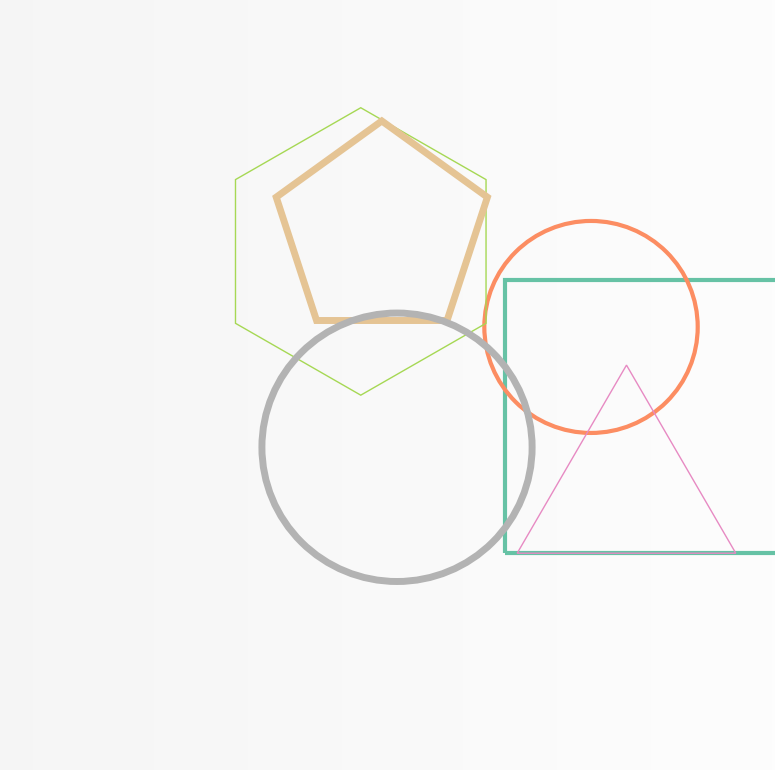[{"shape": "square", "thickness": 1.5, "radius": 0.88, "center": [0.828, 0.459]}, {"shape": "circle", "thickness": 1.5, "radius": 0.69, "center": [0.763, 0.575]}, {"shape": "triangle", "thickness": 0.5, "radius": 0.81, "center": [0.808, 0.363]}, {"shape": "hexagon", "thickness": 0.5, "radius": 0.93, "center": [0.466, 0.673]}, {"shape": "pentagon", "thickness": 2.5, "radius": 0.72, "center": [0.493, 0.7]}, {"shape": "circle", "thickness": 2.5, "radius": 0.87, "center": [0.512, 0.419]}]